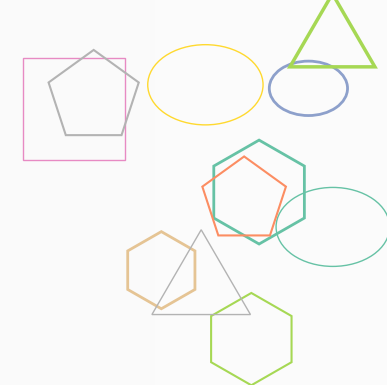[{"shape": "oval", "thickness": 1, "radius": 0.73, "center": [0.859, 0.411]}, {"shape": "hexagon", "thickness": 2, "radius": 0.67, "center": [0.669, 0.501]}, {"shape": "pentagon", "thickness": 1.5, "radius": 0.57, "center": [0.63, 0.48]}, {"shape": "oval", "thickness": 2, "radius": 0.5, "center": [0.796, 0.771]}, {"shape": "square", "thickness": 1, "radius": 0.66, "center": [0.191, 0.717]}, {"shape": "hexagon", "thickness": 1.5, "radius": 0.6, "center": [0.649, 0.119]}, {"shape": "triangle", "thickness": 2.5, "radius": 0.63, "center": [0.858, 0.89]}, {"shape": "oval", "thickness": 1, "radius": 0.74, "center": [0.53, 0.78]}, {"shape": "hexagon", "thickness": 2, "radius": 0.5, "center": [0.416, 0.298]}, {"shape": "pentagon", "thickness": 1.5, "radius": 0.61, "center": [0.242, 0.748]}, {"shape": "triangle", "thickness": 1, "radius": 0.73, "center": [0.519, 0.256]}]